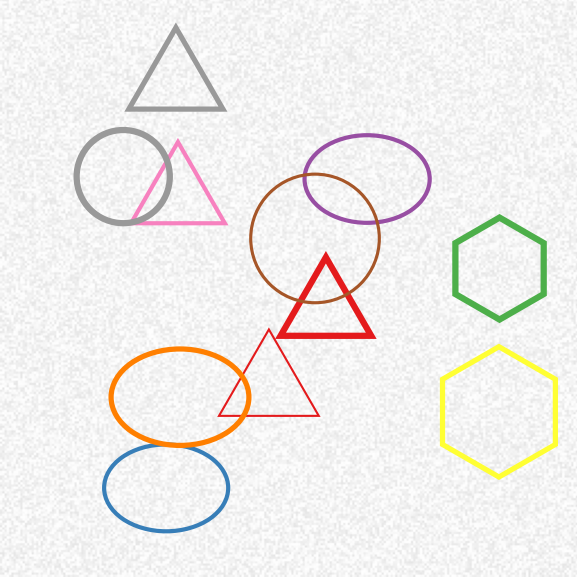[{"shape": "triangle", "thickness": 1, "radius": 0.5, "center": [0.466, 0.329]}, {"shape": "triangle", "thickness": 3, "radius": 0.45, "center": [0.564, 0.463]}, {"shape": "oval", "thickness": 2, "radius": 0.54, "center": [0.288, 0.154]}, {"shape": "hexagon", "thickness": 3, "radius": 0.44, "center": [0.865, 0.534]}, {"shape": "oval", "thickness": 2, "radius": 0.54, "center": [0.636, 0.689]}, {"shape": "oval", "thickness": 2.5, "radius": 0.6, "center": [0.312, 0.311]}, {"shape": "hexagon", "thickness": 2.5, "radius": 0.56, "center": [0.864, 0.286]}, {"shape": "circle", "thickness": 1.5, "radius": 0.56, "center": [0.545, 0.586]}, {"shape": "triangle", "thickness": 2, "radius": 0.47, "center": [0.308, 0.659]}, {"shape": "triangle", "thickness": 2.5, "radius": 0.47, "center": [0.305, 0.857]}, {"shape": "circle", "thickness": 3, "radius": 0.4, "center": [0.213, 0.693]}]